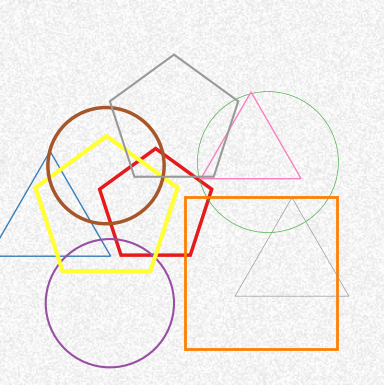[{"shape": "pentagon", "thickness": 2.5, "radius": 0.77, "center": [0.404, 0.461]}, {"shape": "triangle", "thickness": 1, "radius": 0.91, "center": [0.13, 0.425]}, {"shape": "circle", "thickness": 0.5, "radius": 0.92, "center": [0.696, 0.579]}, {"shape": "circle", "thickness": 1.5, "radius": 0.83, "center": [0.285, 0.212]}, {"shape": "square", "thickness": 2, "radius": 0.99, "center": [0.678, 0.291]}, {"shape": "pentagon", "thickness": 3, "radius": 0.97, "center": [0.277, 0.452]}, {"shape": "circle", "thickness": 2.5, "radius": 0.75, "center": [0.275, 0.57]}, {"shape": "triangle", "thickness": 1, "radius": 0.75, "center": [0.652, 0.611]}, {"shape": "triangle", "thickness": 0.5, "radius": 0.85, "center": [0.758, 0.316]}, {"shape": "pentagon", "thickness": 1.5, "radius": 0.88, "center": [0.452, 0.683]}]